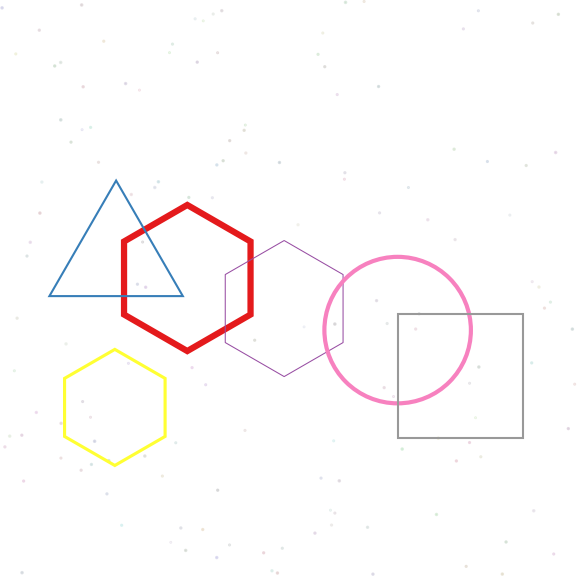[{"shape": "hexagon", "thickness": 3, "radius": 0.63, "center": [0.324, 0.518]}, {"shape": "triangle", "thickness": 1, "radius": 0.67, "center": [0.201, 0.553]}, {"shape": "hexagon", "thickness": 0.5, "radius": 0.59, "center": [0.492, 0.465]}, {"shape": "hexagon", "thickness": 1.5, "radius": 0.5, "center": [0.199, 0.294]}, {"shape": "circle", "thickness": 2, "radius": 0.63, "center": [0.689, 0.428]}, {"shape": "square", "thickness": 1, "radius": 0.54, "center": [0.797, 0.348]}]